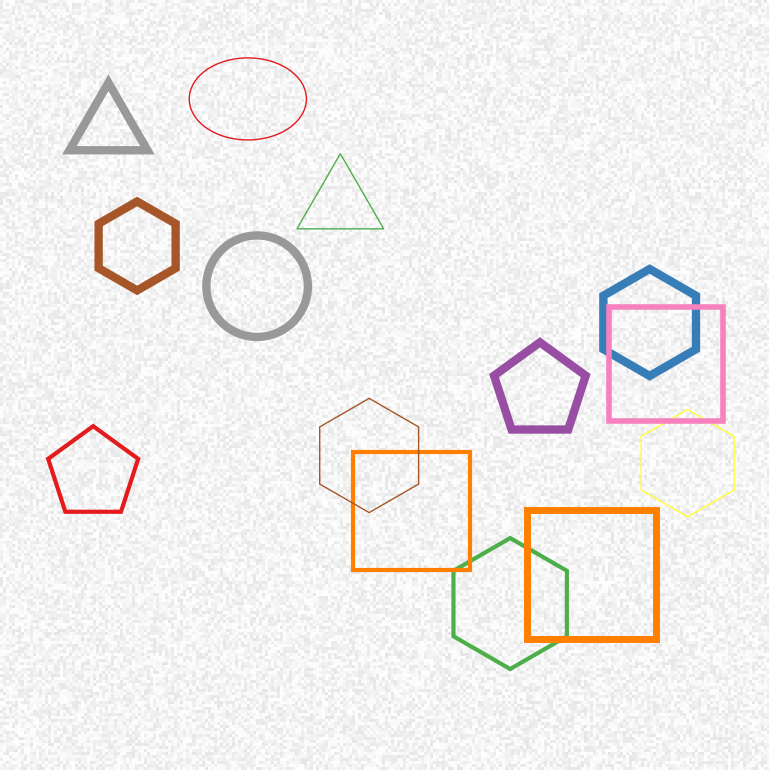[{"shape": "pentagon", "thickness": 1.5, "radius": 0.31, "center": [0.121, 0.385]}, {"shape": "oval", "thickness": 0.5, "radius": 0.38, "center": [0.322, 0.872]}, {"shape": "hexagon", "thickness": 3, "radius": 0.35, "center": [0.844, 0.581]}, {"shape": "triangle", "thickness": 0.5, "radius": 0.33, "center": [0.442, 0.735]}, {"shape": "hexagon", "thickness": 1.5, "radius": 0.43, "center": [0.663, 0.216]}, {"shape": "pentagon", "thickness": 3, "radius": 0.31, "center": [0.701, 0.493]}, {"shape": "square", "thickness": 1.5, "radius": 0.38, "center": [0.535, 0.336]}, {"shape": "square", "thickness": 2.5, "radius": 0.42, "center": [0.769, 0.253]}, {"shape": "hexagon", "thickness": 0.5, "radius": 0.35, "center": [0.893, 0.399]}, {"shape": "hexagon", "thickness": 3, "radius": 0.29, "center": [0.178, 0.681]}, {"shape": "hexagon", "thickness": 0.5, "radius": 0.37, "center": [0.479, 0.408]}, {"shape": "square", "thickness": 2, "radius": 0.37, "center": [0.865, 0.527]}, {"shape": "triangle", "thickness": 3, "radius": 0.29, "center": [0.141, 0.834]}, {"shape": "circle", "thickness": 3, "radius": 0.33, "center": [0.334, 0.628]}]